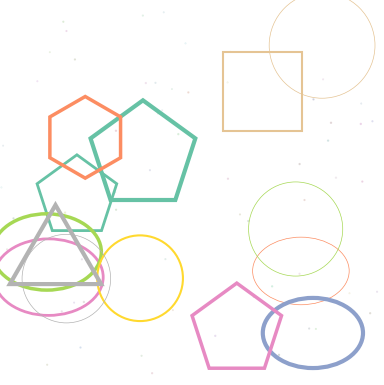[{"shape": "pentagon", "thickness": 2, "radius": 0.54, "center": [0.2, 0.489]}, {"shape": "pentagon", "thickness": 3, "radius": 0.72, "center": [0.371, 0.596]}, {"shape": "oval", "thickness": 0.5, "radius": 0.63, "center": [0.782, 0.296]}, {"shape": "hexagon", "thickness": 2.5, "radius": 0.53, "center": [0.221, 0.643]}, {"shape": "oval", "thickness": 3, "radius": 0.65, "center": [0.813, 0.135]}, {"shape": "pentagon", "thickness": 2.5, "radius": 0.61, "center": [0.615, 0.142]}, {"shape": "oval", "thickness": 2, "radius": 0.71, "center": [0.126, 0.28]}, {"shape": "circle", "thickness": 0.5, "radius": 0.61, "center": [0.768, 0.405]}, {"shape": "oval", "thickness": 2.5, "radius": 0.71, "center": [0.122, 0.346]}, {"shape": "circle", "thickness": 1.5, "radius": 0.56, "center": [0.364, 0.277]}, {"shape": "square", "thickness": 1.5, "radius": 0.51, "center": [0.682, 0.763]}, {"shape": "circle", "thickness": 0.5, "radius": 0.69, "center": [0.837, 0.882]}, {"shape": "circle", "thickness": 0.5, "radius": 0.58, "center": [0.172, 0.276]}, {"shape": "triangle", "thickness": 3, "radius": 0.68, "center": [0.144, 0.331]}]